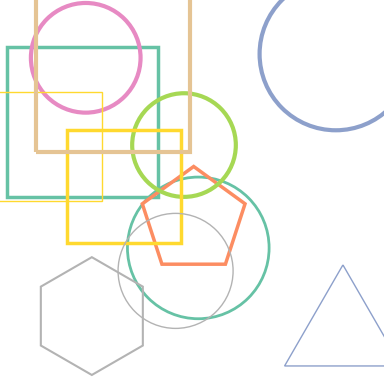[{"shape": "square", "thickness": 2.5, "radius": 0.98, "center": [0.214, 0.683]}, {"shape": "circle", "thickness": 2, "radius": 0.92, "center": [0.515, 0.356]}, {"shape": "pentagon", "thickness": 2.5, "radius": 0.7, "center": [0.503, 0.427]}, {"shape": "triangle", "thickness": 1, "radius": 0.87, "center": [0.891, 0.137]}, {"shape": "circle", "thickness": 3, "radius": 0.99, "center": [0.872, 0.86]}, {"shape": "circle", "thickness": 3, "radius": 0.71, "center": [0.223, 0.85]}, {"shape": "circle", "thickness": 3, "radius": 0.67, "center": [0.478, 0.623]}, {"shape": "square", "thickness": 2.5, "radius": 0.74, "center": [0.322, 0.516]}, {"shape": "square", "thickness": 1, "radius": 0.71, "center": [0.124, 0.62]}, {"shape": "square", "thickness": 3, "radius": 1.0, "center": [0.294, 0.804]}, {"shape": "circle", "thickness": 1, "radius": 0.75, "center": [0.456, 0.296]}, {"shape": "hexagon", "thickness": 1.5, "radius": 0.76, "center": [0.239, 0.179]}]